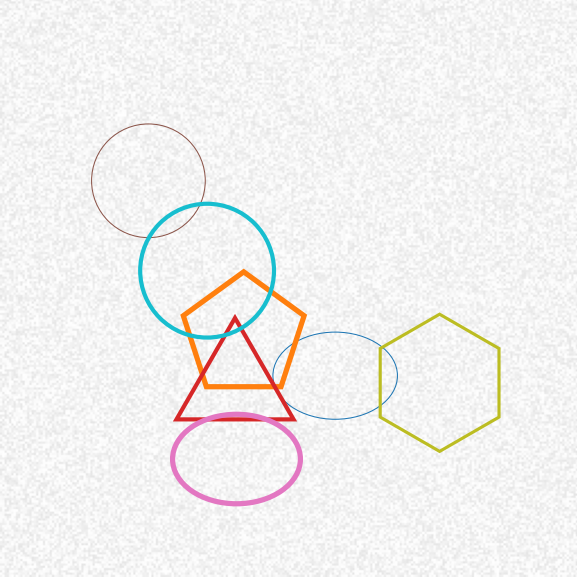[{"shape": "oval", "thickness": 0.5, "radius": 0.54, "center": [0.58, 0.349]}, {"shape": "pentagon", "thickness": 2.5, "radius": 0.55, "center": [0.422, 0.418]}, {"shape": "triangle", "thickness": 2, "radius": 0.59, "center": [0.407, 0.331]}, {"shape": "circle", "thickness": 0.5, "radius": 0.49, "center": [0.257, 0.686]}, {"shape": "oval", "thickness": 2.5, "radius": 0.55, "center": [0.41, 0.204]}, {"shape": "hexagon", "thickness": 1.5, "radius": 0.59, "center": [0.761, 0.336]}, {"shape": "circle", "thickness": 2, "radius": 0.58, "center": [0.359, 0.53]}]